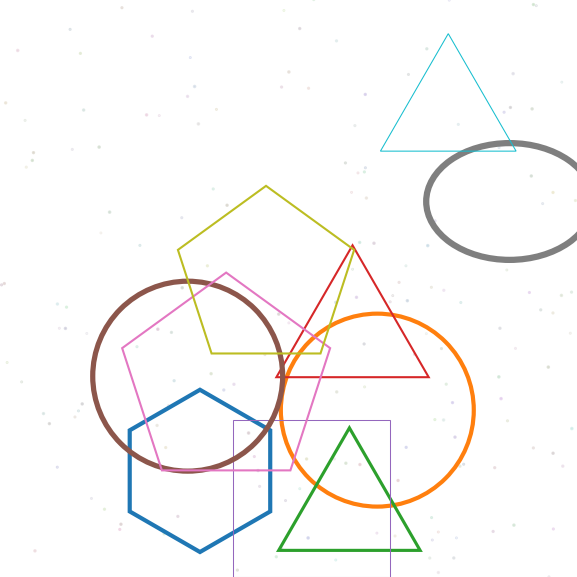[{"shape": "hexagon", "thickness": 2, "radius": 0.7, "center": [0.346, 0.184]}, {"shape": "circle", "thickness": 2, "radius": 0.84, "center": [0.653, 0.289]}, {"shape": "triangle", "thickness": 1.5, "radius": 0.71, "center": [0.605, 0.117]}, {"shape": "triangle", "thickness": 1, "radius": 0.76, "center": [0.61, 0.422]}, {"shape": "square", "thickness": 0.5, "radius": 0.68, "center": [0.539, 0.136]}, {"shape": "circle", "thickness": 2.5, "radius": 0.82, "center": [0.325, 0.348]}, {"shape": "pentagon", "thickness": 1, "radius": 0.95, "center": [0.392, 0.338]}, {"shape": "oval", "thickness": 3, "radius": 0.72, "center": [0.882, 0.65]}, {"shape": "pentagon", "thickness": 1, "radius": 0.8, "center": [0.461, 0.517]}, {"shape": "triangle", "thickness": 0.5, "radius": 0.68, "center": [0.776, 0.805]}]